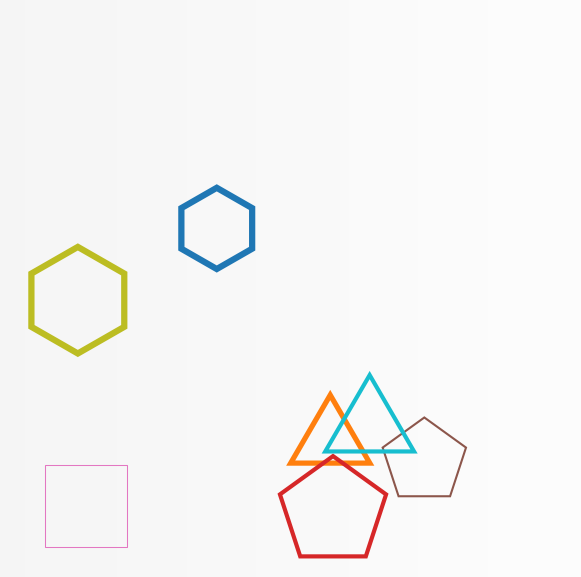[{"shape": "hexagon", "thickness": 3, "radius": 0.35, "center": [0.373, 0.604]}, {"shape": "triangle", "thickness": 2.5, "radius": 0.39, "center": [0.568, 0.237]}, {"shape": "pentagon", "thickness": 2, "radius": 0.48, "center": [0.573, 0.113]}, {"shape": "pentagon", "thickness": 1, "radius": 0.38, "center": [0.73, 0.201]}, {"shape": "square", "thickness": 0.5, "radius": 0.35, "center": [0.148, 0.123]}, {"shape": "hexagon", "thickness": 3, "radius": 0.46, "center": [0.134, 0.479]}, {"shape": "triangle", "thickness": 2, "radius": 0.44, "center": [0.636, 0.261]}]